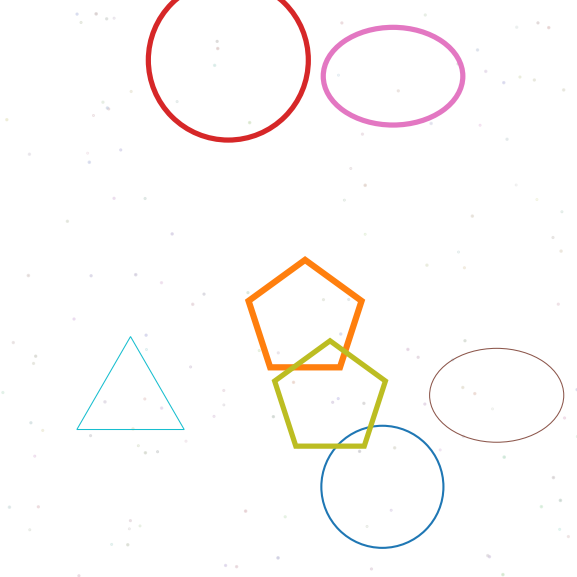[{"shape": "circle", "thickness": 1, "radius": 0.53, "center": [0.662, 0.156]}, {"shape": "pentagon", "thickness": 3, "radius": 0.51, "center": [0.528, 0.446]}, {"shape": "circle", "thickness": 2.5, "radius": 0.69, "center": [0.395, 0.895]}, {"shape": "oval", "thickness": 0.5, "radius": 0.58, "center": [0.86, 0.315]}, {"shape": "oval", "thickness": 2.5, "radius": 0.6, "center": [0.681, 0.867]}, {"shape": "pentagon", "thickness": 2.5, "radius": 0.5, "center": [0.571, 0.308]}, {"shape": "triangle", "thickness": 0.5, "radius": 0.54, "center": [0.226, 0.309]}]